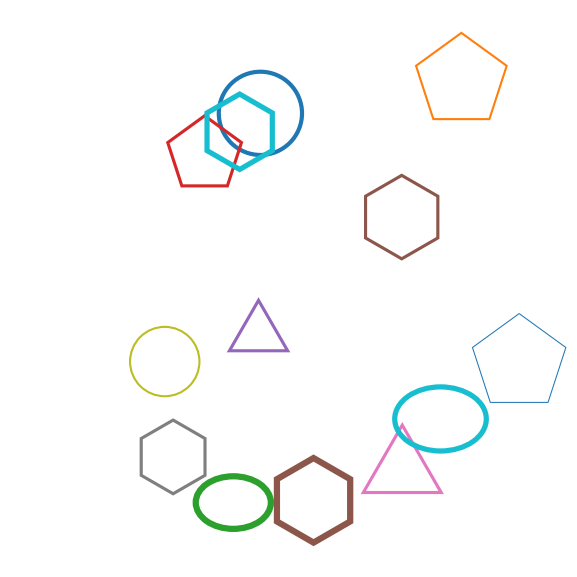[{"shape": "pentagon", "thickness": 0.5, "radius": 0.43, "center": [0.899, 0.371]}, {"shape": "circle", "thickness": 2, "radius": 0.36, "center": [0.451, 0.803]}, {"shape": "pentagon", "thickness": 1, "radius": 0.41, "center": [0.799, 0.86]}, {"shape": "oval", "thickness": 3, "radius": 0.33, "center": [0.404, 0.129]}, {"shape": "pentagon", "thickness": 1.5, "radius": 0.34, "center": [0.354, 0.732]}, {"shape": "triangle", "thickness": 1.5, "radius": 0.29, "center": [0.448, 0.421]}, {"shape": "hexagon", "thickness": 1.5, "radius": 0.36, "center": [0.696, 0.623]}, {"shape": "hexagon", "thickness": 3, "radius": 0.37, "center": [0.543, 0.133]}, {"shape": "triangle", "thickness": 1.5, "radius": 0.39, "center": [0.697, 0.185]}, {"shape": "hexagon", "thickness": 1.5, "radius": 0.32, "center": [0.3, 0.208]}, {"shape": "circle", "thickness": 1, "radius": 0.3, "center": [0.285, 0.373]}, {"shape": "oval", "thickness": 2.5, "radius": 0.4, "center": [0.763, 0.274]}, {"shape": "hexagon", "thickness": 2.5, "radius": 0.33, "center": [0.415, 0.771]}]